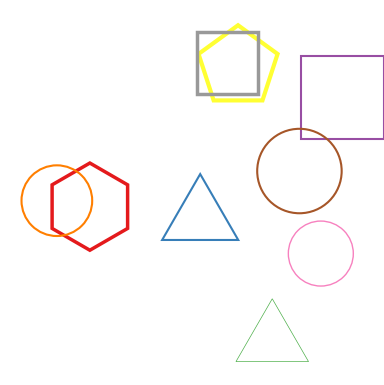[{"shape": "hexagon", "thickness": 2.5, "radius": 0.57, "center": [0.233, 0.463]}, {"shape": "triangle", "thickness": 1.5, "radius": 0.57, "center": [0.52, 0.434]}, {"shape": "triangle", "thickness": 0.5, "radius": 0.54, "center": [0.707, 0.115]}, {"shape": "square", "thickness": 1.5, "radius": 0.54, "center": [0.889, 0.747]}, {"shape": "circle", "thickness": 1.5, "radius": 0.46, "center": [0.148, 0.479]}, {"shape": "pentagon", "thickness": 3, "radius": 0.54, "center": [0.618, 0.827]}, {"shape": "circle", "thickness": 1.5, "radius": 0.55, "center": [0.778, 0.556]}, {"shape": "circle", "thickness": 1, "radius": 0.42, "center": [0.833, 0.341]}, {"shape": "square", "thickness": 2.5, "radius": 0.4, "center": [0.591, 0.836]}]